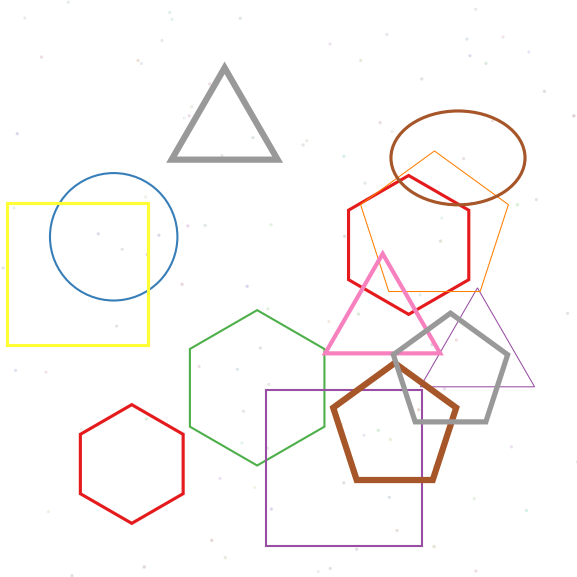[{"shape": "hexagon", "thickness": 1.5, "radius": 0.51, "center": [0.228, 0.196]}, {"shape": "hexagon", "thickness": 1.5, "radius": 0.6, "center": [0.708, 0.575]}, {"shape": "circle", "thickness": 1, "radius": 0.55, "center": [0.197, 0.589]}, {"shape": "hexagon", "thickness": 1, "radius": 0.67, "center": [0.445, 0.328]}, {"shape": "triangle", "thickness": 0.5, "radius": 0.57, "center": [0.827, 0.386]}, {"shape": "square", "thickness": 1, "radius": 0.68, "center": [0.596, 0.189]}, {"shape": "pentagon", "thickness": 0.5, "radius": 0.67, "center": [0.752, 0.603]}, {"shape": "square", "thickness": 1.5, "radius": 0.61, "center": [0.135, 0.524]}, {"shape": "pentagon", "thickness": 3, "radius": 0.56, "center": [0.683, 0.259]}, {"shape": "oval", "thickness": 1.5, "radius": 0.58, "center": [0.793, 0.726]}, {"shape": "triangle", "thickness": 2, "radius": 0.58, "center": [0.663, 0.445]}, {"shape": "pentagon", "thickness": 2.5, "radius": 0.52, "center": [0.78, 0.353]}, {"shape": "triangle", "thickness": 3, "radius": 0.53, "center": [0.389, 0.776]}]